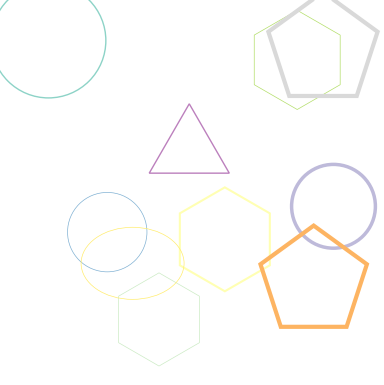[{"shape": "circle", "thickness": 1, "radius": 0.74, "center": [0.126, 0.895]}, {"shape": "hexagon", "thickness": 1.5, "radius": 0.67, "center": [0.584, 0.378]}, {"shape": "circle", "thickness": 2.5, "radius": 0.54, "center": [0.866, 0.464]}, {"shape": "circle", "thickness": 0.5, "radius": 0.52, "center": [0.279, 0.397]}, {"shape": "pentagon", "thickness": 3, "radius": 0.73, "center": [0.815, 0.269]}, {"shape": "hexagon", "thickness": 0.5, "radius": 0.64, "center": [0.772, 0.844]}, {"shape": "pentagon", "thickness": 3, "radius": 0.75, "center": [0.839, 0.871]}, {"shape": "triangle", "thickness": 1, "radius": 0.6, "center": [0.492, 0.61]}, {"shape": "hexagon", "thickness": 0.5, "radius": 0.61, "center": [0.413, 0.17]}, {"shape": "oval", "thickness": 0.5, "radius": 0.67, "center": [0.344, 0.316]}]